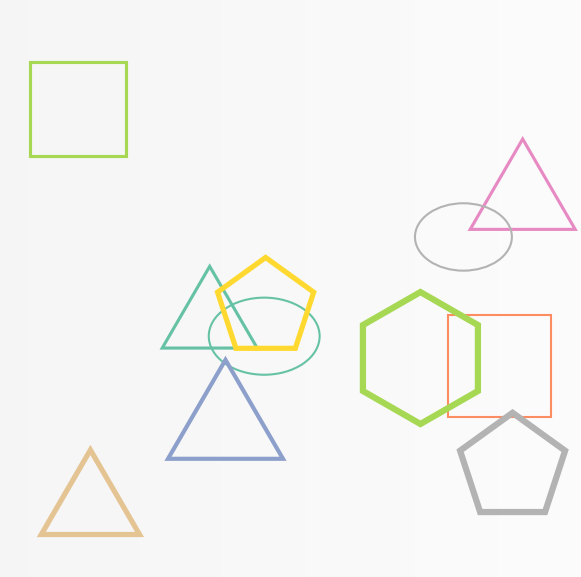[{"shape": "oval", "thickness": 1, "radius": 0.48, "center": [0.455, 0.417]}, {"shape": "triangle", "thickness": 1.5, "radius": 0.47, "center": [0.361, 0.444]}, {"shape": "square", "thickness": 1, "radius": 0.44, "center": [0.86, 0.366]}, {"shape": "triangle", "thickness": 2, "radius": 0.57, "center": [0.388, 0.262]}, {"shape": "triangle", "thickness": 1.5, "radius": 0.52, "center": [0.899, 0.654]}, {"shape": "hexagon", "thickness": 3, "radius": 0.57, "center": [0.723, 0.379]}, {"shape": "square", "thickness": 1.5, "radius": 0.41, "center": [0.134, 0.81]}, {"shape": "pentagon", "thickness": 2.5, "radius": 0.43, "center": [0.457, 0.466]}, {"shape": "triangle", "thickness": 2.5, "radius": 0.49, "center": [0.156, 0.122]}, {"shape": "oval", "thickness": 1, "radius": 0.42, "center": [0.797, 0.589]}, {"shape": "pentagon", "thickness": 3, "radius": 0.47, "center": [0.882, 0.189]}]